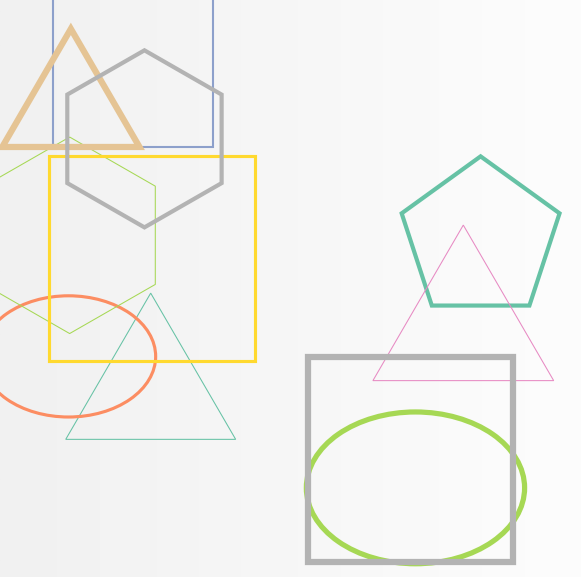[{"shape": "pentagon", "thickness": 2, "radius": 0.71, "center": [0.827, 0.586]}, {"shape": "triangle", "thickness": 0.5, "radius": 0.84, "center": [0.259, 0.323]}, {"shape": "oval", "thickness": 1.5, "radius": 0.75, "center": [0.118, 0.382]}, {"shape": "square", "thickness": 1, "radius": 0.69, "center": [0.229, 0.882]}, {"shape": "triangle", "thickness": 0.5, "radius": 0.9, "center": [0.797, 0.43]}, {"shape": "oval", "thickness": 2.5, "radius": 0.94, "center": [0.715, 0.154]}, {"shape": "hexagon", "thickness": 0.5, "radius": 0.85, "center": [0.12, 0.592]}, {"shape": "square", "thickness": 1.5, "radius": 0.88, "center": [0.262, 0.551]}, {"shape": "triangle", "thickness": 3, "radius": 0.68, "center": [0.122, 0.813]}, {"shape": "square", "thickness": 3, "radius": 0.89, "center": [0.706, 0.203]}, {"shape": "hexagon", "thickness": 2, "radius": 0.77, "center": [0.249, 0.759]}]